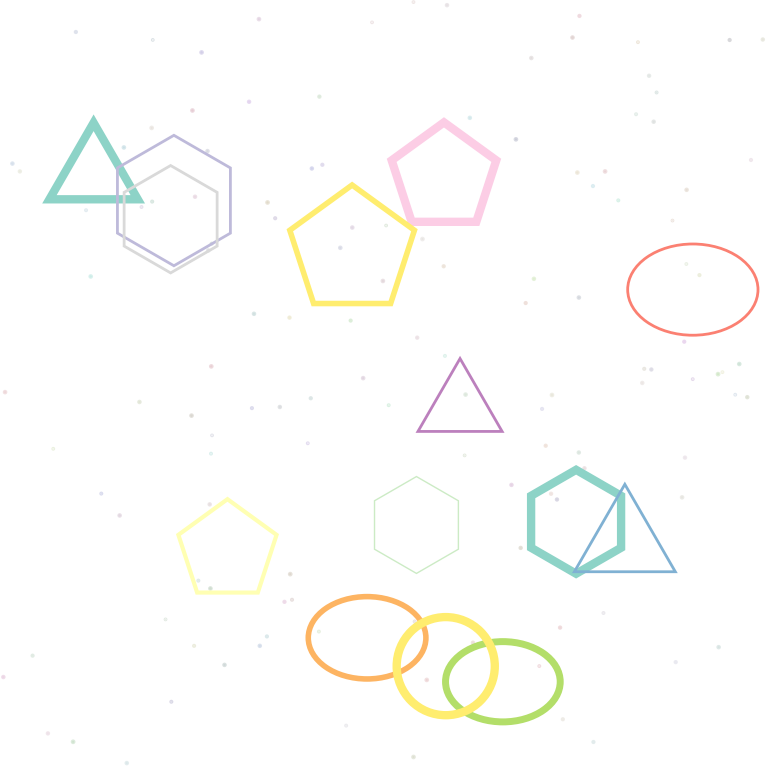[{"shape": "triangle", "thickness": 3, "radius": 0.33, "center": [0.122, 0.774]}, {"shape": "hexagon", "thickness": 3, "radius": 0.34, "center": [0.748, 0.322]}, {"shape": "pentagon", "thickness": 1.5, "radius": 0.34, "center": [0.295, 0.285]}, {"shape": "hexagon", "thickness": 1, "radius": 0.42, "center": [0.226, 0.74]}, {"shape": "oval", "thickness": 1, "radius": 0.42, "center": [0.9, 0.624]}, {"shape": "triangle", "thickness": 1, "radius": 0.38, "center": [0.811, 0.295]}, {"shape": "oval", "thickness": 2, "radius": 0.38, "center": [0.477, 0.172]}, {"shape": "oval", "thickness": 2.5, "radius": 0.37, "center": [0.653, 0.115]}, {"shape": "pentagon", "thickness": 3, "radius": 0.36, "center": [0.577, 0.77]}, {"shape": "hexagon", "thickness": 1, "radius": 0.35, "center": [0.222, 0.715]}, {"shape": "triangle", "thickness": 1, "radius": 0.32, "center": [0.597, 0.471]}, {"shape": "hexagon", "thickness": 0.5, "radius": 0.31, "center": [0.541, 0.318]}, {"shape": "circle", "thickness": 3, "radius": 0.32, "center": [0.579, 0.135]}, {"shape": "pentagon", "thickness": 2, "radius": 0.43, "center": [0.457, 0.675]}]